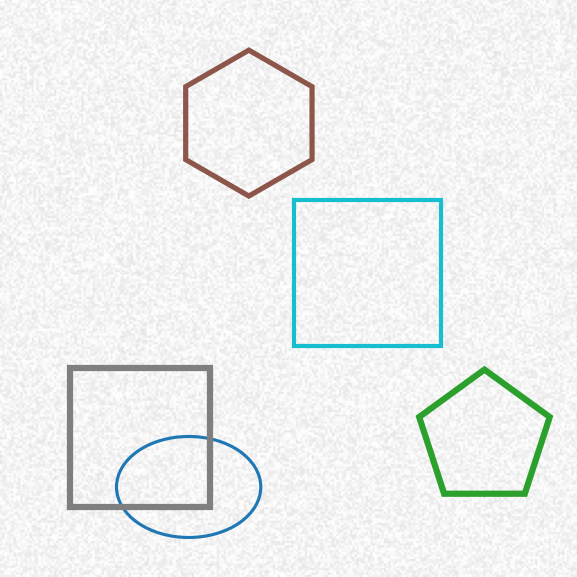[{"shape": "oval", "thickness": 1.5, "radius": 0.62, "center": [0.327, 0.156]}, {"shape": "pentagon", "thickness": 3, "radius": 0.59, "center": [0.839, 0.24]}, {"shape": "hexagon", "thickness": 2.5, "radius": 0.63, "center": [0.431, 0.786]}, {"shape": "square", "thickness": 3, "radius": 0.61, "center": [0.242, 0.241]}, {"shape": "square", "thickness": 2, "radius": 0.63, "center": [0.636, 0.526]}]